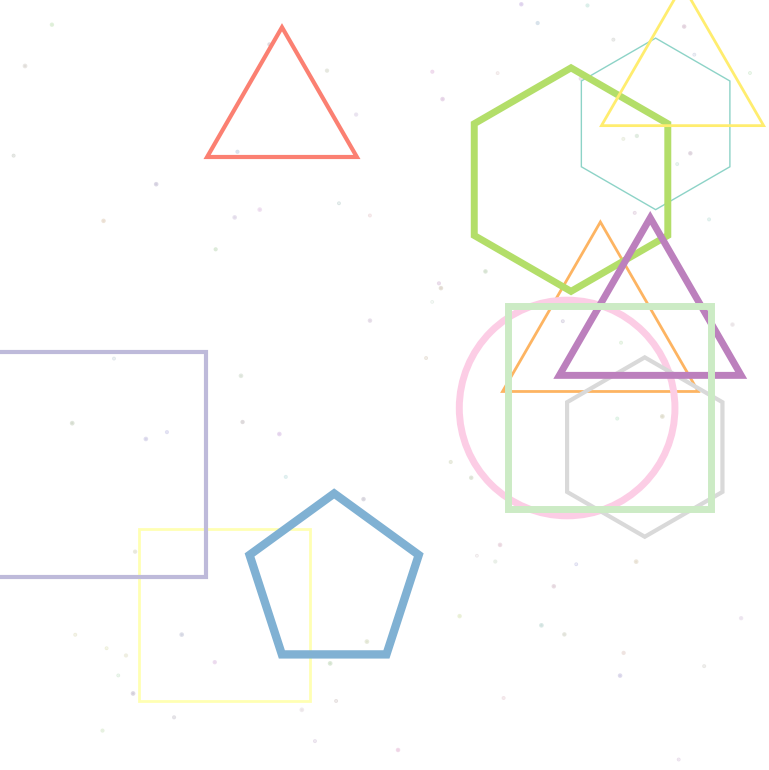[{"shape": "hexagon", "thickness": 0.5, "radius": 0.56, "center": [0.851, 0.839]}, {"shape": "square", "thickness": 1, "radius": 0.56, "center": [0.292, 0.201]}, {"shape": "square", "thickness": 1.5, "radius": 0.73, "center": [0.122, 0.396]}, {"shape": "triangle", "thickness": 1.5, "radius": 0.56, "center": [0.366, 0.852]}, {"shape": "pentagon", "thickness": 3, "radius": 0.58, "center": [0.434, 0.244]}, {"shape": "triangle", "thickness": 1, "radius": 0.73, "center": [0.78, 0.565]}, {"shape": "hexagon", "thickness": 2.5, "radius": 0.73, "center": [0.742, 0.767]}, {"shape": "circle", "thickness": 2.5, "radius": 0.7, "center": [0.737, 0.47]}, {"shape": "hexagon", "thickness": 1.5, "radius": 0.58, "center": [0.837, 0.419]}, {"shape": "triangle", "thickness": 2.5, "radius": 0.68, "center": [0.844, 0.581]}, {"shape": "square", "thickness": 2.5, "radius": 0.66, "center": [0.792, 0.471]}, {"shape": "triangle", "thickness": 1, "radius": 0.61, "center": [0.886, 0.898]}]